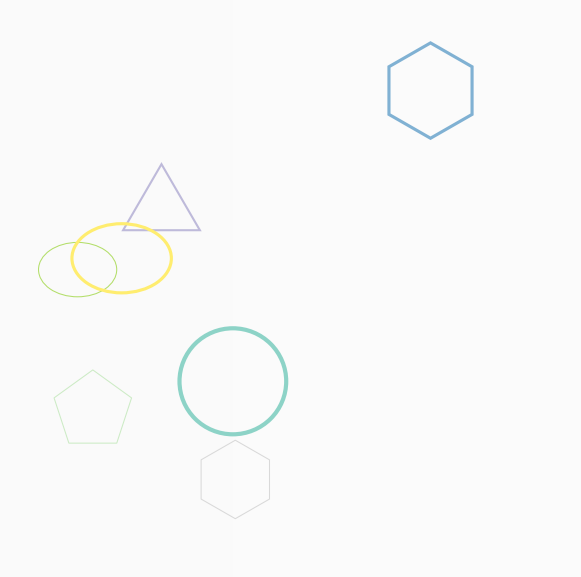[{"shape": "circle", "thickness": 2, "radius": 0.46, "center": [0.401, 0.339]}, {"shape": "triangle", "thickness": 1, "radius": 0.38, "center": [0.278, 0.639]}, {"shape": "hexagon", "thickness": 1.5, "radius": 0.41, "center": [0.741, 0.842]}, {"shape": "oval", "thickness": 0.5, "radius": 0.34, "center": [0.134, 0.532]}, {"shape": "hexagon", "thickness": 0.5, "radius": 0.34, "center": [0.405, 0.169]}, {"shape": "pentagon", "thickness": 0.5, "radius": 0.35, "center": [0.16, 0.289]}, {"shape": "oval", "thickness": 1.5, "radius": 0.43, "center": [0.209, 0.552]}]